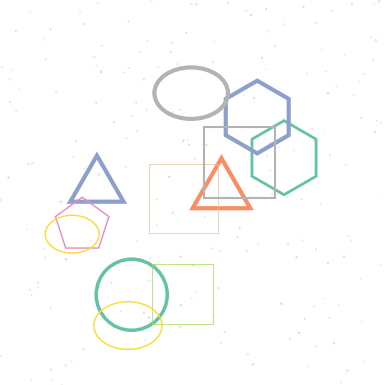[{"shape": "circle", "thickness": 2.5, "radius": 0.46, "center": [0.342, 0.235]}, {"shape": "hexagon", "thickness": 2, "radius": 0.48, "center": [0.738, 0.59]}, {"shape": "triangle", "thickness": 3, "radius": 0.43, "center": [0.575, 0.502]}, {"shape": "hexagon", "thickness": 3, "radius": 0.47, "center": [0.668, 0.696]}, {"shape": "triangle", "thickness": 3, "radius": 0.4, "center": [0.252, 0.516]}, {"shape": "pentagon", "thickness": 1, "radius": 0.37, "center": [0.213, 0.415]}, {"shape": "square", "thickness": 0.5, "radius": 0.39, "center": [0.475, 0.237]}, {"shape": "oval", "thickness": 1, "radius": 0.35, "center": [0.188, 0.392]}, {"shape": "oval", "thickness": 1, "radius": 0.44, "center": [0.332, 0.154]}, {"shape": "square", "thickness": 0.5, "radius": 0.45, "center": [0.477, 0.484]}, {"shape": "oval", "thickness": 3, "radius": 0.48, "center": [0.497, 0.758]}, {"shape": "square", "thickness": 1.5, "radius": 0.46, "center": [0.623, 0.578]}]